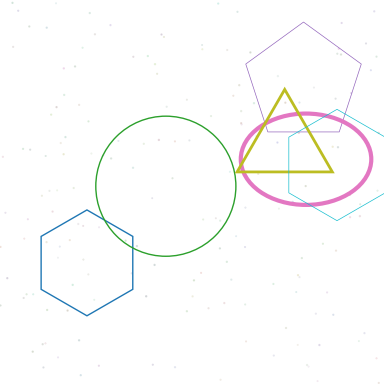[{"shape": "hexagon", "thickness": 1, "radius": 0.69, "center": [0.226, 0.317]}, {"shape": "circle", "thickness": 1, "radius": 0.91, "center": [0.431, 0.516]}, {"shape": "pentagon", "thickness": 0.5, "radius": 0.79, "center": [0.788, 0.785]}, {"shape": "oval", "thickness": 3, "radius": 0.85, "center": [0.795, 0.586]}, {"shape": "triangle", "thickness": 2, "radius": 0.71, "center": [0.739, 0.625]}, {"shape": "hexagon", "thickness": 0.5, "radius": 0.72, "center": [0.875, 0.571]}]